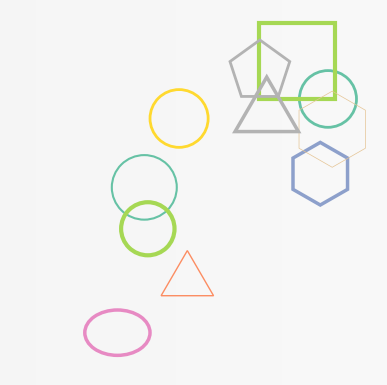[{"shape": "circle", "thickness": 2, "radius": 0.37, "center": [0.846, 0.743]}, {"shape": "circle", "thickness": 1.5, "radius": 0.42, "center": [0.372, 0.513]}, {"shape": "triangle", "thickness": 1, "radius": 0.39, "center": [0.483, 0.271]}, {"shape": "hexagon", "thickness": 2.5, "radius": 0.41, "center": [0.826, 0.549]}, {"shape": "oval", "thickness": 2.5, "radius": 0.42, "center": [0.303, 0.136]}, {"shape": "square", "thickness": 3, "radius": 0.49, "center": [0.766, 0.842]}, {"shape": "circle", "thickness": 3, "radius": 0.34, "center": [0.381, 0.406]}, {"shape": "circle", "thickness": 2, "radius": 0.38, "center": [0.462, 0.692]}, {"shape": "hexagon", "thickness": 0.5, "radius": 0.49, "center": [0.857, 0.664]}, {"shape": "triangle", "thickness": 2.5, "radius": 0.47, "center": [0.688, 0.705]}, {"shape": "pentagon", "thickness": 2, "radius": 0.41, "center": [0.671, 0.815]}]